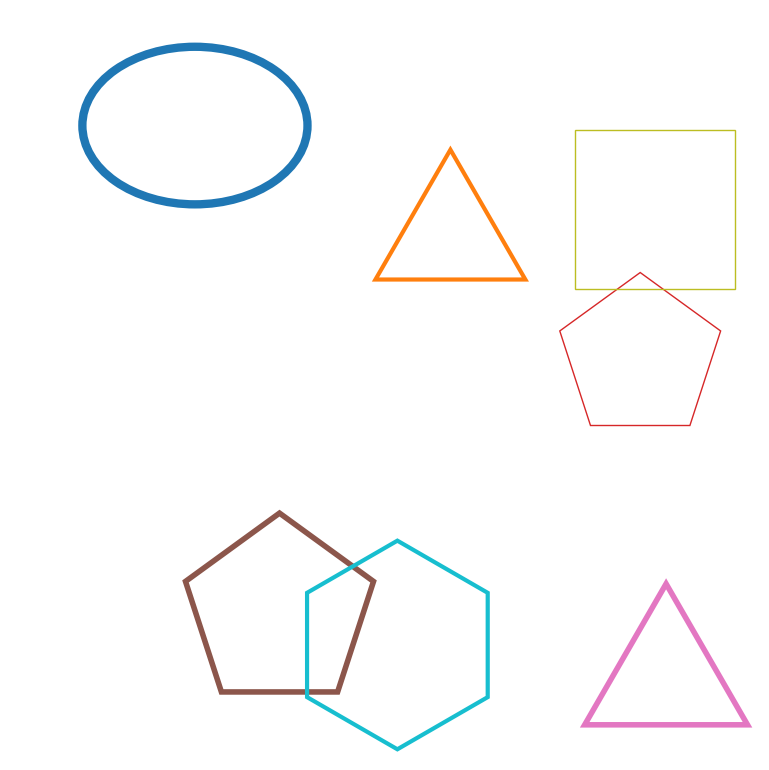[{"shape": "oval", "thickness": 3, "radius": 0.73, "center": [0.253, 0.837]}, {"shape": "triangle", "thickness": 1.5, "radius": 0.56, "center": [0.585, 0.693]}, {"shape": "pentagon", "thickness": 0.5, "radius": 0.55, "center": [0.831, 0.536]}, {"shape": "pentagon", "thickness": 2, "radius": 0.64, "center": [0.363, 0.205]}, {"shape": "triangle", "thickness": 2, "radius": 0.61, "center": [0.865, 0.12]}, {"shape": "square", "thickness": 0.5, "radius": 0.52, "center": [0.851, 0.728]}, {"shape": "hexagon", "thickness": 1.5, "radius": 0.68, "center": [0.516, 0.162]}]